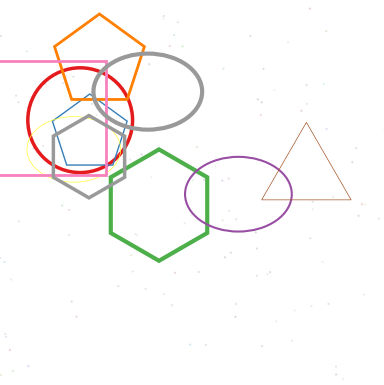[{"shape": "circle", "thickness": 2.5, "radius": 0.68, "center": [0.208, 0.688]}, {"shape": "pentagon", "thickness": 1, "radius": 0.51, "center": [0.233, 0.654]}, {"shape": "hexagon", "thickness": 3, "radius": 0.72, "center": [0.413, 0.467]}, {"shape": "oval", "thickness": 1.5, "radius": 0.69, "center": [0.619, 0.496]}, {"shape": "pentagon", "thickness": 2, "radius": 0.61, "center": [0.258, 0.841]}, {"shape": "oval", "thickness": 0.5, "radius": 0.61, "center": [0.192, 0.612]}, {"shape": "triangle", "thickness": 0.5, "radius": 0.67, "center": [0.796, 0.548]}, {"shape": "square", "thickness": 2, "radius": 0.74, "center": [0.129, 0.694]}, {"shape": "oval", "thickness": 3, "radius": 0.71, "center": [0.384, 0.762]}, {"shape": "hexagon", "thickness": 2.5, "radius": 0.53, "center": [0.231, 0.593]}]